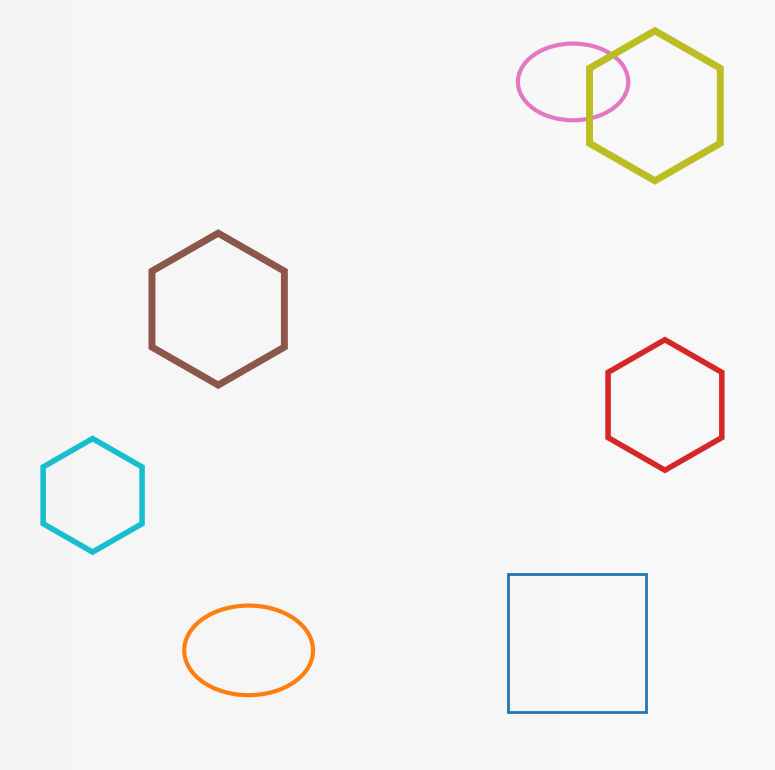[{"shape": "square", "thickness": 1, "radius": 0.45, "center": [0.745, 0.165]}, {"shape": "oval", "thickness": 1.5, "radius": 0.42, "center": [0.321, 0.155]}, {"shape": "hexagon", "thickness": 2, "radius": 0.42, "center": [0.858, 0.474]}, {"shape": "hexagon", "thickness": 2.5, "radius": 0.49, "center": [0.282, 0.599]}, {"shape": "oval", "thickness": 1.5, "radius": 0.36, "center": [0.739, 0.894]}, {"shape": "hexagon", "thickness": 2.5, "radius": 0.49, "center": [0.845, 0.863]}, {"shape": "hexagon", "thickness": 2, "radius": 0.37, "center": [0.119, 0.357]}]